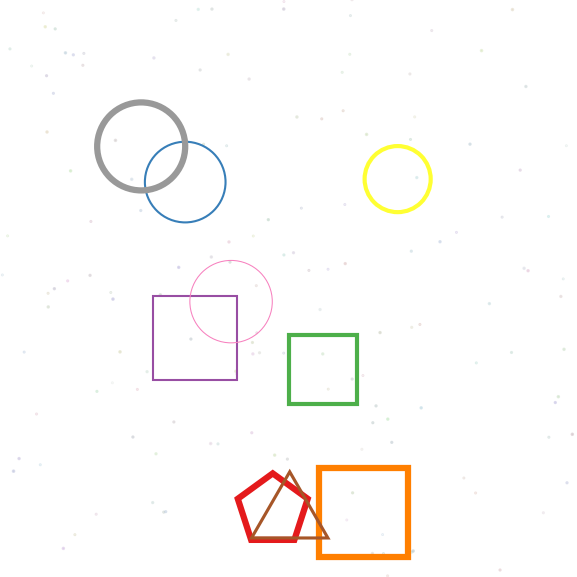[{"shape": "pentagon", "thickness": 3, "radius": 0.32, "center": [0.472, 0.116]}, {"shape": "circle", "thickness": 1, "radius": 0.35, "center": [0.321, 0.684]}, {"shape": "square", "thickness": 2, "radius": 0.29, "center": [0.559, 0.359]}, {"shape": "square", "thickness": 1, "radius": 0.36, "center": [0.337, 0.414]}, {"shape": "square", "thickness": 3, "radius": 0.38, "center": [0.63, 0.111]}, {"shape": "circle", "thickness": 2, "radius": 0.29, "center": [0.689, 0.689]}, {"shape": "triangle", "thickness": 1.5, "radius": 0.38, "center": [0.502, 0.106]}, {"shape": "circle", "thickness": 0.5, "radius": 0.36, "center": [0.4, 0.477]}, {"shape": "circle", "thickness": 3, "radius": 0.38, "center": [0.244, 0.746]}]